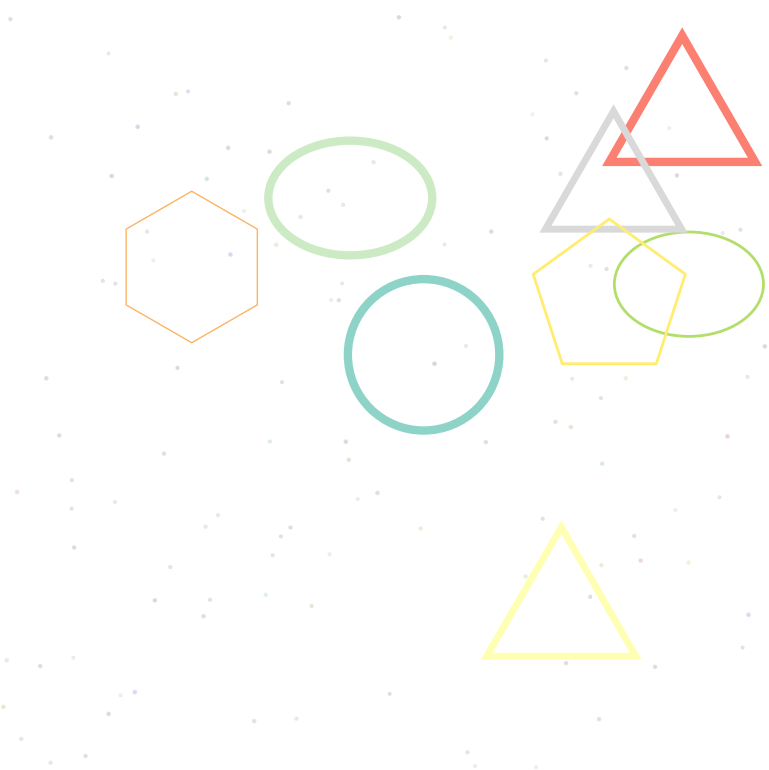[{"shape": "circle", "thickness": 3, "radius": 0.49, "center": [0.55, 0.539]}, {"shape": "triangle", "thickness": 2.5, "radius": 0.56, "center": [0.729, 0.204]}, {"shape": "triangle", "thickness": 3, "radius": 0.55, "center": [0.886, 0.844]}, {"shape": "hexagon", "thickness": 0.5, "radius": 0.49, "center": [0.249, 0.653]}, {"shape": "oval", "thickness": 1, "radius": 0.48, "center": [0.895, 0.631]}, {"shape": "triangle", "thickness": 2.5, "radius": 0.51, "center": [0.797, 0.753]}, {"shape": "oval", "thickness": 3, "radius": 0.53, "center": [0.455, 0.743]}, {"shape": "pentagon", "thickness": 1, "radius": 0.52, "center": [0.791, 0.612]}]